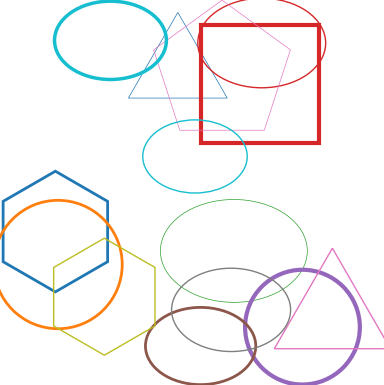[{"shape": "triangle", "thickness": 0.5, "radius": 0.74, "center": [0.462, 0.819]}, {"shape": "hexagon", "thickness": 2, "radius": 0.78, "center": [0.144, 0.399]}, {"shape": "circle", "thickness": 2, "radius": 0.83, "center": [0.151, 0.313]}, {"shape": "oval", "thickness": 0.5, "radius": 0.95, "center": [0.607, 0.348]}, {"shape": "square", "thickness": 3, "radius": 0.77, "center": [0.674, 0.783]}, {"shape": "oval", "thickness": 1, "radius": 0.83, "center": [0.68, 0.888]}, {"shape": "circle", "thickness": 3, "radius": 0.75, "center": [0.786, 0.15]}, {"shape": "oval", "thickness": 2, "radius": 0.72, "center": [0.521, 0.101]}, {"shape": "pentagon", "thickness": 0.5, "radius": 0.93, "center": [0.577, 0.813]}, {"shape": "triangle", "thickness": 1, "radius": 0.87, "center": [0.863, 0.181]}, {"shape": "oval", "thickness": 1, "radius": 0.77, "center": [0.6, 0.195]}, {"shape": "hexagon", "thickness": 1, "radius": 0.76, "center": [0.271, 0.229]}, {"shape": "oval", "thickness": 2.5, "radius": 0.73, "center": [0.287, 0.895]}, {"shape": "oval", "thickness": 1, "radius": 0.68, "center": [0.506, 0.594]}]